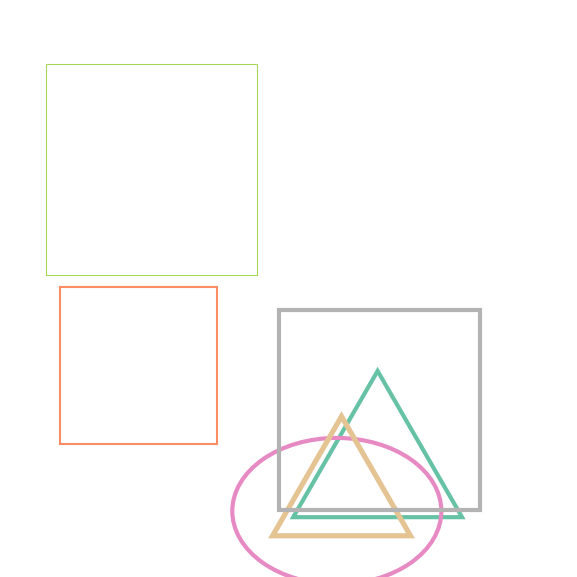[{"shape": "triangle", "thickness": 2, "radius": 0.84, "center": [0.654, 0.188]}, {"shape": "square", "thickness": 1, "radius": 0.68, "center": [0.24, 0.366]}, {"shape": "oval", "thickness": 2, "radius": 0.91, "center": [0.583, 0.114]}, {"shape": "square", "thickness": 0.5, "radius": 0.91, "center": [0.262, 0.705]}, {"shape": "triangle", "thickness": 2.5, "radius": 0.69, "center": [0.591, 0.14]}, {"shape": "square", "thickness": 2, "radius": 0.87, "center": [0.657, 0.289]}]